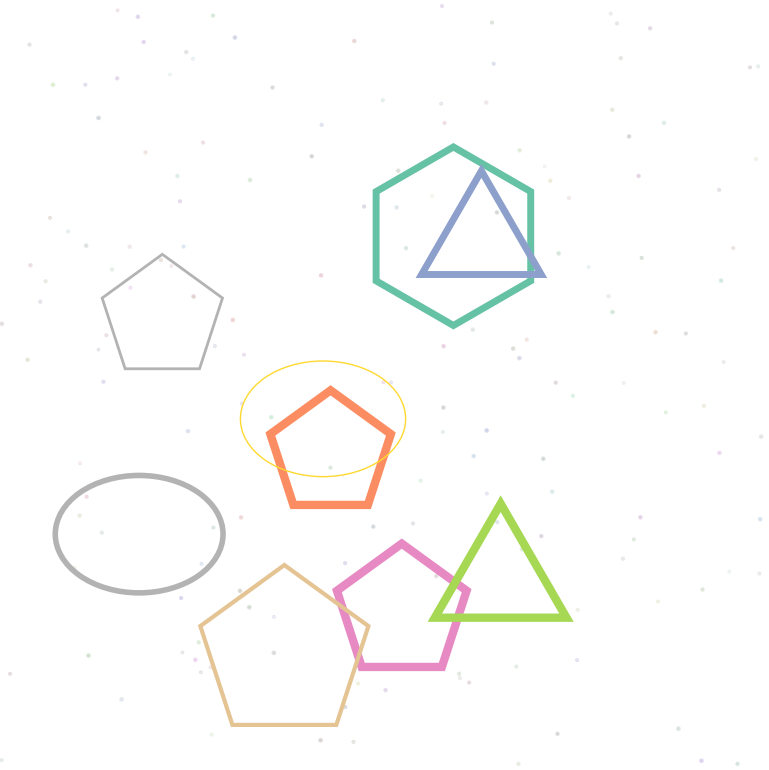[{"shape": "hexagon", "thickness": 2.5, "radius": 0.58, "center": [0.589, 0.693]}, {"shape": "pentagon", "thickness": 3, "radius": 0.41, "center": [0.429, 0.411]}, {"shape": "triangle", "thickness": 2.5, "radius": 0.45, "center": [0.625, 0.688]}, {"shape": "pentagon", "thickness": 3, "radius": 0.44, "center": [0.522, 0.205]}, {"shape": "triangle", "thickness": 3, "radius": 0.49, "center": [0.65, 0.247]}, {"shape": "oval", "thickness": 0.5, "radius": 0.54, "center": [0.42, 0.456]}, {"shape": "pentagon", "thickness": 1.5, "radius": 0.57, "center": [0.369, 0.151]}, {"shape": "oval", "thickness": 2, "radius": 0.54, "center": [0.181, 0.306]}, {"shape": "pentagon", "thickness": 1, "radius": 0.41, "center": [0.211, 0.588]}]